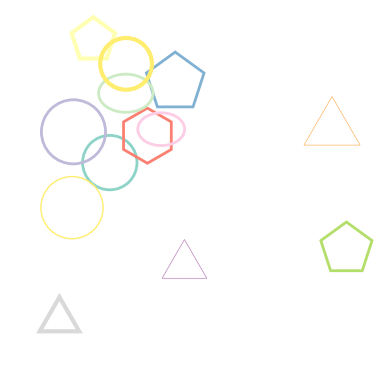[{"shape": "circle", "thickness": 2, "radius": 0.35, "center": [0.285, 0.578]}, {"shape": "pentagon", "thickness": 3, "radius": 0.3, "center": [0.242, 0.896]}, {"shape": "circle", "thickness": 2, "radius": 0.42, "center": [0.191, 0.658]}, {"shape": "hexagon", "thickness": 2, "radius": 0.36, "center": [0.383, 0.648]}, {"shape": "pentagon", "thickness": 2, "radius": 0.39, "center": [0.455, 0.786]}, {"shape": "triangle", "thickness": 0.5, "radius": 0.42, "center": [0.862, 0.665]}, {"shape": "pentagon", "thickness": 2, "radius": 0.35, "center": [0.9, 0.353]}, {"shape": "oval", "thickness": 2, "radius": 0.3, "center": [0.419, 0.664]}, {"shape": "triangle", "thickness": 3, "radius": 0.3, "center": [0.154, 0.169]}, {"shape": "triangle", "thickness": 0.5, "radius": 0.34, "center": [0.479, 0.311]}, {"shape": "oval", "thickness": 2, "radius": 0.35, "center": [0.327, 0.758]}, {"shape": "circle", "thickness": 3, "radius": 0.34, "center": [0.328, 0.834]}, {"shape": "circle", "thickness": 1, "radius": 0.4, "center": [0.187, 0.461]}]